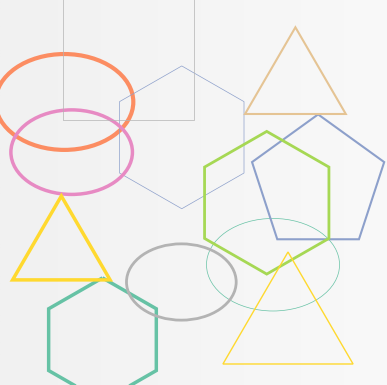[{"shape": "hexagon", "thickness": 2.5, "radius": 0.8, "center": [0.264, 0.118]}, {"shape": "oval", "thickness": 0.5, "radius": 0.86, "center": [0.705, 0.312]}, {"shape": "oval", "thickness": 3, "radius": 0.89, "center": [0.166, 0.735]}, {"shape": "hexagon", "thickness": 0.5, "radius": 0.93, "center": [0.469, 0.643]}, {"shape": "pentagon", "thickness": 1.5, "radius": 0.9, "center": [0.821, 0.524]}, {"shape": "oval", "thickness": 2.5, "radius": 0.78, "center": [0.185, 0.605]}, {"shape": "hexagon", "thickness": 2, "radius": 0.93, "center": [0.688, 0.473]}, {"shape": "triangle", "thickness": 2.5, "radius": 0.73, "center": [0.158, 0.346]}, {"shape": "triangle", "thickness": 1, "radius": 0.97, "center": [0.743, 0.152]}, {"shape": "triangle", "thickness": 1.5, "radius": 0.75, "center": [0.762, 0.779]}, {"shape": "square", "thickness": 0.5, "radius": 0.84, "center": [0.332, 0.858]}, {"shape": "oval", "thickness": 2, "radius": 0.71, "center": [0.468, 0.268]}]